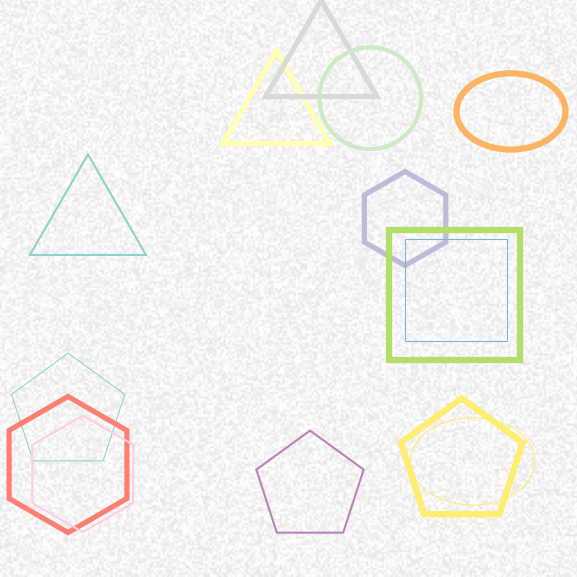[{"shape": "triangle", "thickness": 1, "radius": 0.58, "center": [0.152, 0.616]}, {"shape": "pentagon", "thickness": 0.5, "radius": 0.52, "center": [0.118, 0.284]}, {"shape": "triangle", "thickness": 2.5, "radius": 0.53, "center": [0.479, 0.804]}, {"shape": "hexagon", "thickness": 2.5, "radius": 0.41, "center": [0.701, 0.621]}, {"shape": "hexagon", "thickness": 2.5, "radius": 0.59, "center": [0.118, 0.195]}, {"shape": "square", "thickness": 0.5, "radius": 0.44, "center": [0.79, 0.497]}, {"shape": "oval", "thickness": 3, "radius": 0.47, "center": [0.885, 0.806]}, {"shape": "square", "thickness": 3, "radius": 0.56, "center": [0.787, 0.489]}, {"shape": "hexagon", "thickness": 1, "radius": 0.5, "center": [0.143, 0.178]}, {"shape": "triangle", "thickness": 2.5, "radius": 0.56, "center": [0.556, 0.887]}, {"shape": "pentagon", "thickness": 1, "radius": 0.49, "center": [0.537, 0.156]}, {"shape": "circle", "thickness": 2, "radius": 0.44, "center": [0.641, 0.829]}, {"shape": "oval", "thickness": 0.5, "radius": 0.54, "center": [0.818, 0.2]}, {"shape": "pentagon", "thickness": 3, "radius": 0.55, "center": [0.8, 0.198]}]